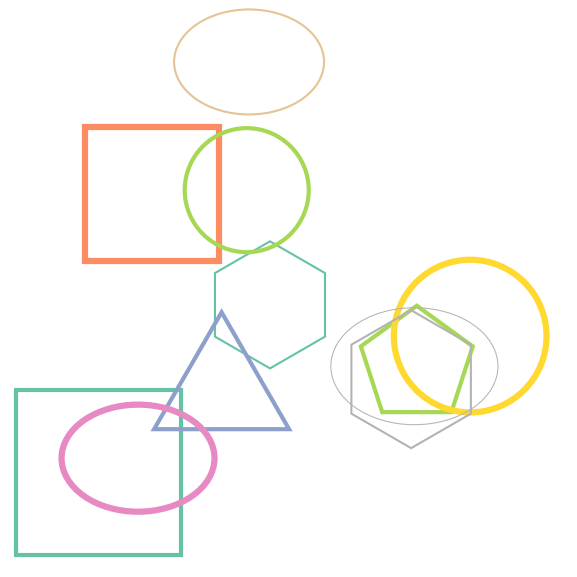[{"shape": "hexagon", "thickness": 1, "radius": 0.55, "center": [0.467, 0.471]}, {"shape": "square", "thickness": 2, "radius": 0.71, "center": [0.171, 0.181]}, {"shape": "square", "thickness": 3, "radius": 0.58, "center": [0.263, 0.663]}, {"shape": "triangle", "thickness": 2, "radius": 0.67, "center": [0.384, 0.323]}, {"shape": "oval", "thickness": 3, "radius": 0.66, "center": [0.239, 0.206]}, {"shape": "pentagon", "thickness": 2, "radius": 0.51, "center": [0.722, 0.368]}, {"shape": "circle", "thickness": 2, "radius": 0.54, "center": [0.427, 0.67]}, {"shape": "circle", "thickness": 3, "radius": 0.66, "center": [0.814, 0.417]}, {"shape": "oval", "thickness": 1, "radius": 0.65, "center": [0.431, 0.892]}, {"shape": "oval", "thickness": 0.5, "radius": 0.72, "center": [0.718, 0.365]}, {"shape": "hexagon", "thickness": 1, "radius": 0.6, "center": [0.712, 0.343]}]